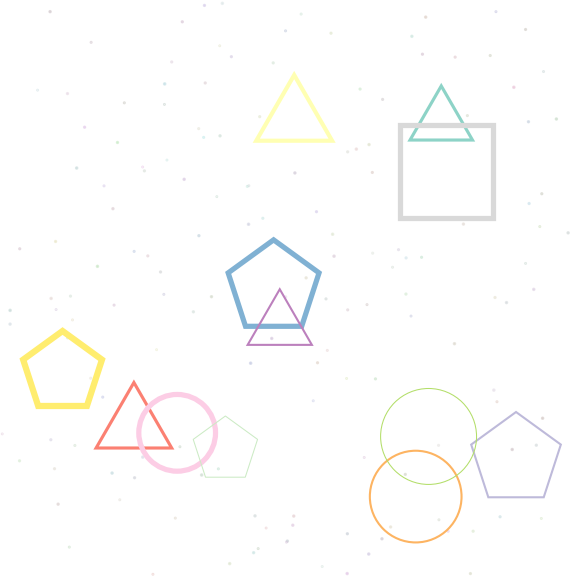[{"shape": "triangle", "thickness": 1.5, "radius": 0.31, "center": [0.764, 0.788]}, {"shape": "triangle", "thickness": 2, "radius": 0.38, "center": [0.509, 0.793]}, {"shape": "pentagon", "thickness": 1, "radius": 0.41, "center": [0.894, 0.204]}, {"shape": "triangle", "thickness": 1.5, "radius": 0.38, "center": [0.232, 0.261]}, {"shape": "pentagon", "thickness": 2.5, "radius": 0.41, "center": [0.474, 0.501]}, {"shape": "circle", "thickness": 1, "radius": 0.4, "center": [0.72, 0.139]}, {"shape": "circle", "thickness": 0.5, "radius": 0.42, "center": [0.742, 0.243]}, {"shape": "circle", "thickness": 2.5, "radius": 0.33, "center": [0.307, 0.25]}, {"shape": "square", "thickness": 2.5, "radius": 0.41, "center": [0.773, 0.702]}, {"shape": "triangle", "thickness": 1, "radius": 0.32, "center": [0.484, 0.434]}, {"shape": "pentagon", "thickness": 0.5, "radius": 0.29, "center": [0.39, 0.22]}, {"shape": "pentagon", "thickness": 3, "radius": 0.36, "center": [0.108, 0.354]}]